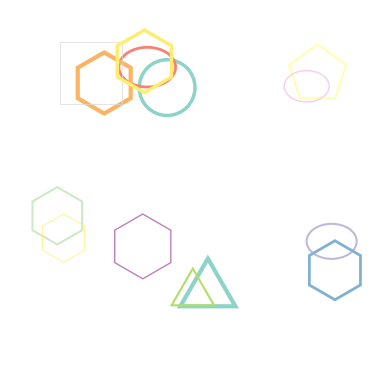[{"shape": "triangle", "thickness": 3, "radius": 0.41, "center": [0.54, 0.246]}, {"shape": "circle", "thickness": 2.5, "radius": 0.36, "center": [0.434, 0.772]}, {"shape": "pentagon", "thickness": 1.5, "radius": 0.39, "center": [0.825, 0.808]}, {"shape": "oval", "thickness": 1.5, "radius": 0.33, "center": [0.861, 0.373]}, {"shape": "oval", "thickness": 2, "radius": 0.37, "center": [0.382, 0.826]}, {"shape": "hexagon", "thickness": 2, "radius": 0.38, "center": [0.87, 0.298]}, {"shape": "hexagon", "thickness": 3, "radius": 0.4, "center": [0.271, 0.784]}, {"shape": "triangle", "thickness": 1.5, "radius": 0.32, "center": [0.501, 0.239]}, {"shape": "oval", "thickness": 1, "radius": 0.29, "center": [0.797, 0.776]}, {"shape": "square", "thickness": 0.5, "radius": 0.4, "center": [0.236, 0.811]}, {"shape": "hexagon", "thickness": 1, "radius": 0.42, "center": [0.371, 0.36]}, {"shape": "hexagon", "thickness": 1.5, "radius": 0.37, "center": [0.149, 0.439]}, {"shape": "hexagon", "thickness": 0.5, "radius": 0.31, "center": [0.165, 0.381]}, {"shape": "hexagon", "thickness": 2.5, "radius": 0.41, "center": [0.375, 0.841]}]